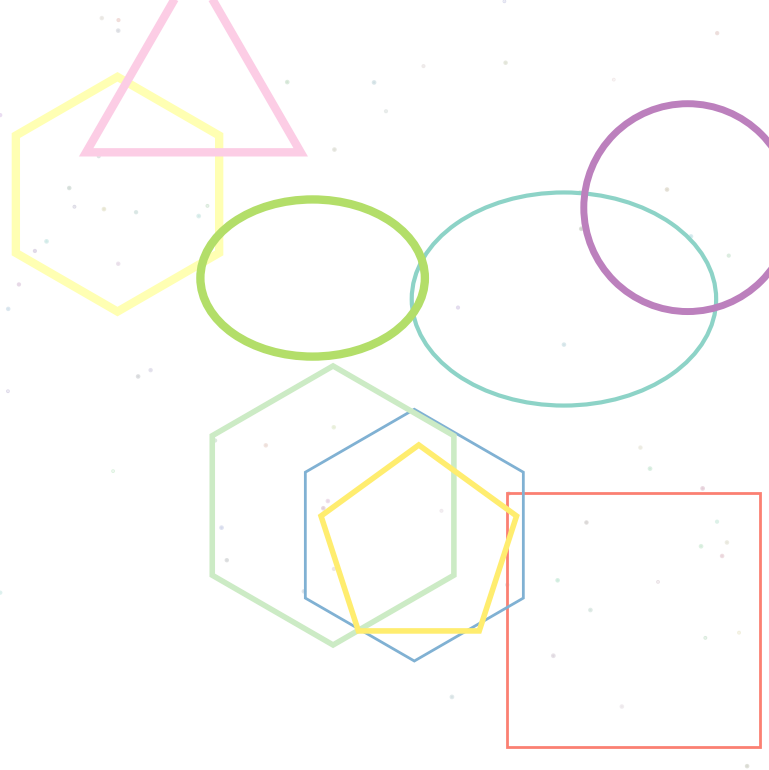[{"shape": "oval", "thickness": 1.5, "radius": 0.99, "center": [0.732, 0.612]}, {"shape": "hexagon", "thickness": 3, "radius": 0.76, "center": [0.153, 0.748]}, {"shape": "square", "thickness": 1, "radius": 0.82, "center": [0.823, 0.194]}, {"shape": "hexagon", "thickness": 1, "radius": 0.82, "center": [0.538, 0.305]}, {"shape": "oval", "thickness": 3, "radius": 0.73, "center": [0.406, 0.639]}, {"shape": "triangle", "thickness": 3, "radius": 0.8, "center": [0.251, 0.883]}, {"shape": "circle", "thickness": 2.5, "radius": 0.67, "center": [0.893, 0.73]}, {"shape": "hexagon", "thickness": 2, "radius": 0.91, "center": [0.433, 0.344]}, {"shape": "pentagon", "thickness": 2, "radius": 0.67, "center": [0.544, 0.289]}]